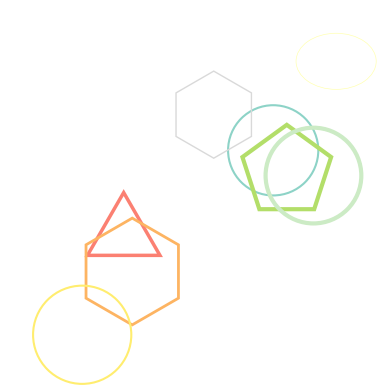[{"shape": "circle", "thickness": 1.5, "radius": 0.59, "center": [0.71, 0.61]}, {"shape": "oval", "thickness": 0.5, "radius": 0.52, "center": [0.873, 0.841]}, {"shape": "triangle", "thickness": 2.5, "radius": 0.54, "center": [0.321, 0.391]}, {"shape": "hexagon", "thickness": 2, "radius": 0.69, "center": [0.343, 0.295]}, {"shape": "pentagon", "thickness": 3, "radius": 0.61, "center": [0.745, 0.555]}, {"shape": "hexagon", "thickness": 1, "radius": 0.57, "center": [0.555, 0.702]}, {"shape": "circle", "thickness": 3, "radius": 0.62, "center": [0.814, 0.544]}, {"shape": "circle", "thickness": 1.5, "radius": 0.64, "center": [0.213, 0.13]}]